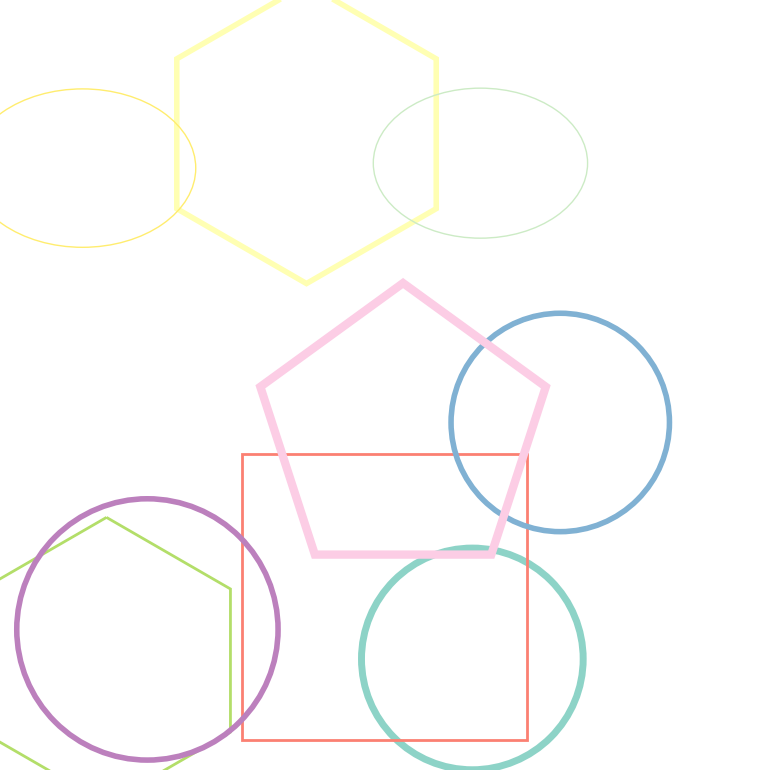[{"shape": "circle", "thickness": 2.5, "radius": 0.72, "center": [0.613, 0.144]}, {"shape": "hexagon", "thickness": 2, "radius": 0.97, "center": [0.398, 0.826]}, {"shape": "square", "thickness": 1, "radius": 0.93, "center": [0.499, 0.225]}, {"shape": "circle", "thickness": 2, "radius": 0.71, "center": [0.728, 0.451]}, {"shape": "hexagon", "thickness": 1, "radius": 0.93, "center": [0.138, 0.142]}, {"shape": "pentagon", "thickness": 3, "radius": 0.97, "center": [0.523, 0.437]}, {"shape": "circle", "thickness": 2, "radius": 0.85, "center": [0.191, 0.183]}, {"shape": "oval", "thickness": 0.5, "radius": 0.7, "center": [0.624, 0.788]}, {"shape": "oval", "thickness": 0.5, "radius": 0.73, "center": [0.107, 0.782]}]